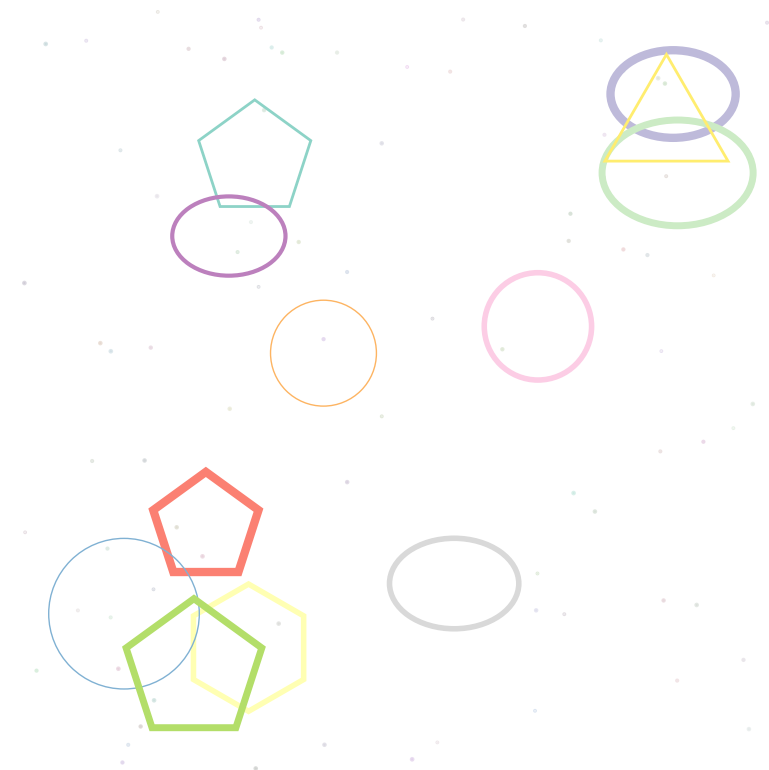[{"shape": "pentagon", "thickness": 1, "radius": 0.38, "center": [0.331, 0.794]}, {"shape": "hexagon", "thickness": 2, "radius": 0.41, "center": [0.323, 0.159]}, {"shape": "oval", "thickness": 3, "radius": 0.41, "center": [0.874, 0.878]}, {"shape": "pentagon", "thickness": 3, "radius": 0.36, "center": [0.267, 0.315]}, {"shape": "circle", "thickness": 0.5, "radius": 0.49, "center": [0.161, 0.203]}, {"shape": "circle", "thickness": 0.5, "radius": 0.34, "center": [0.42, 0.541]}, {"shape": "pentagon", "thickness": 2.5, "radius": 0.46, "center": [0.252, 0.13]}, {"shape": "circle", "thickness": 2, "radius": 0.35, "center": [0.699, 0.576]}, {"shape": "oval", "thickness": 2, "radius": 0.42, "center": [0.59, 0.242]}, {"shape": "oval", "thickness": 1.5, "radius": 0.37, "center": [0.297, 0.693]}, {"shape": "oval", "thickness": 2.5, "radius": 0.49, "center": [0.88, 0.775]}, {"shape": "triangle", "thickness": 1, "radius": 0.46, "center": [0.865, 0.837]}]